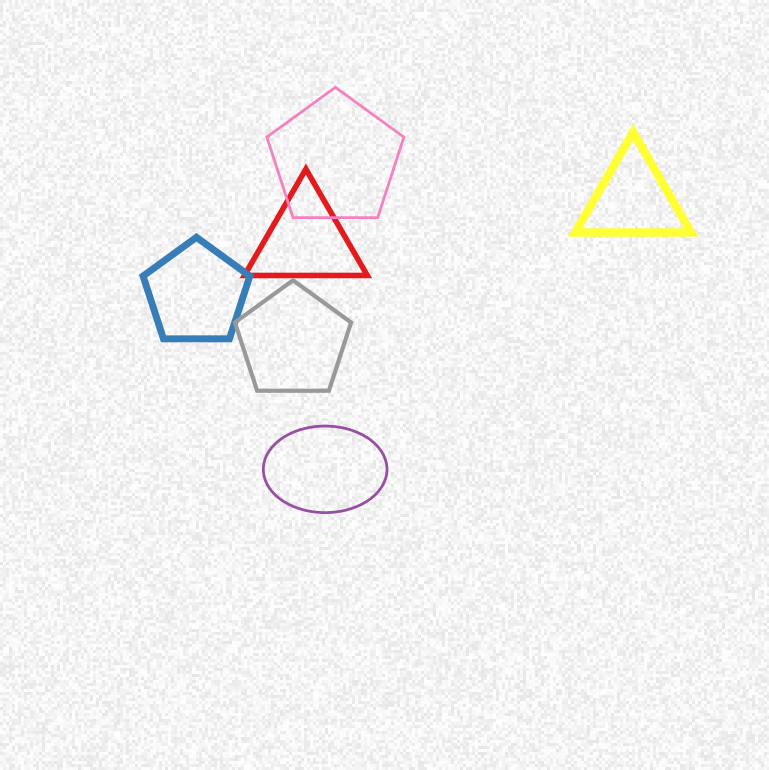[{"shape": "triangle", "thickness": 2, "radius": 0.46, "center": [0.397, 0.688]}, {"shape": "pentagon", "thickness": 2.5, "radius": 0.36, "center": [0.255, 0.619]}, {"shape": "oval", "thickness": 1, "radius": 0.4, "center": [0.422, 0.39]}, {"shape": "triangle", "thickness": 3, "radius": 0.43, "center": [0.822, 0.742]}, {"shape": "pentagon", "thickness": 1, "radius": 0.47, "center": [0.436, 0.793]}, {"shape": "pentagon", "thickness": 1.5, "radius": 0.4, "center": [0.381, 0.557]}]